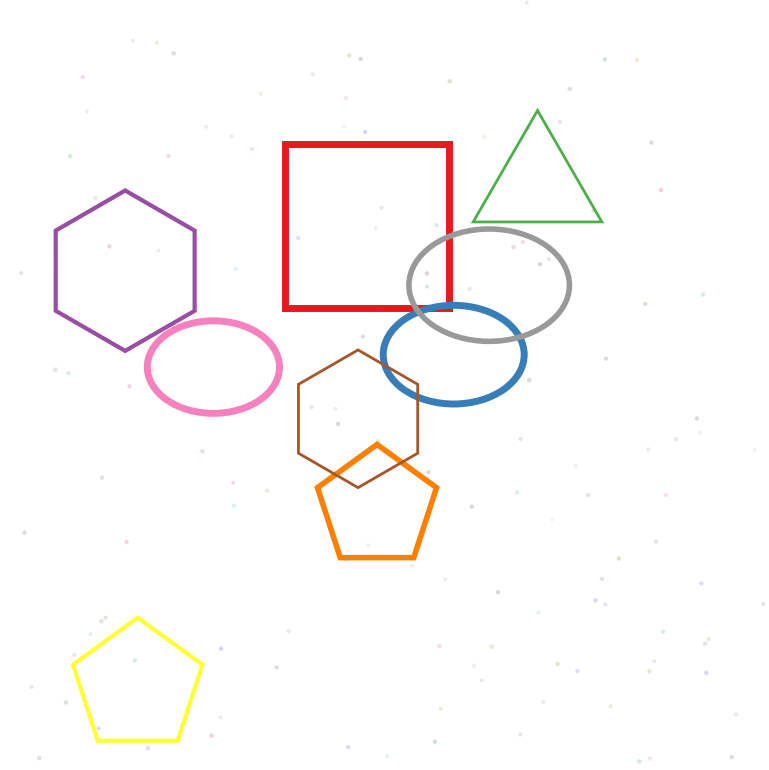[{"shape": "square", "thickness": 2.5, "radius": 0.53, "center": [0.476, 0.707]}, {"shape": "oval", "thickness": 2.5, "radius": 0.46, "center": [0.589, 0.539]}, {"shape": "triangle", "thickness": 1, "radius": 0.48, "center": [0.698, 0.76]}, {"shape": "hexagon", "thickness": 1.5, "radius": 0.52, "center": [0.163, 0.648]}, {"shape": "pentagon", "thickness": 2, "radius": 0.41, "center": [0.49, 0.342]}, {"shape": "pentagon", "thickness": 1.5, "radius": 0.44, "center": [0.179, 0.109]}, {"shape": "hexagon", "thickness": 1, "radius": 0.45, "center": [0.465, 0.456]}, {"shape": "oval", "thickness": 2.5, "radius": 0.43, "center": [0.277, 0.523]}, {"shape": "oval", "thickness": 2, "radius": 0.52, "center": [0.635, 0.63]}]